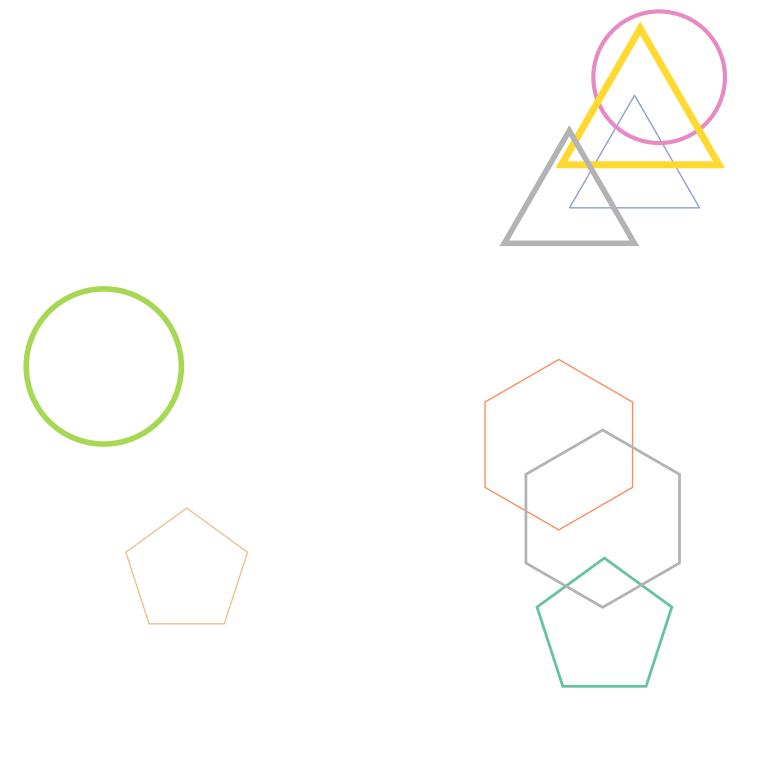[{"shape": "pentagon", "thickness": 1, "radius": 0.46, "center": [0.785, 0.183]}, {"shape": "hexagon", "thickness": 0.5, "radius": 0.55, "center": [0.726, 0.422]}, {"shape": "triangle", "thickness": 0.5, "radius": 0.49, "center": [0.824, 0.779]}, {"shape": "circle", "thickness": 1.5, "radius": 0.43, "center": [0.856, 0.9]}, {"shape": "circle", "thickness": 2, "radius": 0.5, "center": [0.135, 0.524]}, {"shape": "triangle", "thickness": 2.5, "radius": 0.59, "center": [0.831, 0.845]}, {"shape": "pentagon", "thickness": 0.5, "radius": 0.42, "center": [0.242, 0.257]}, {"shape": "triangle", "thickness": 2, "radius": 0.49, "center": [0.739, 0.733]}, {"shape": "hexagon", "thickness": 1, "radius": 0.58, "center": [0.783, 0.326]}]